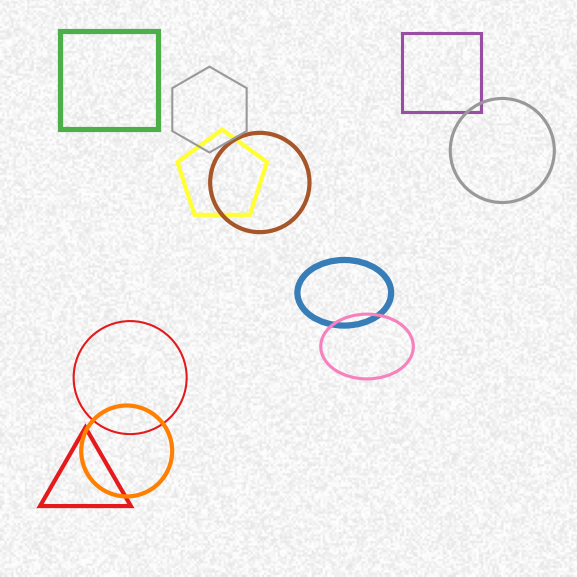[{"shape": "triangle", "thickness": 2, "radius": 0.45, "center": [0.148, 0.168]}, {"shape": "circle", "thickness": 1, "radius": 0.49, "center": [0.225, 0.345]}, {"shape": "oval", "thickness": 3, "radius": 0.41, "center": [0.596, 0.492]}, {"shape": "square", "thickness": 2.5, "radius": 0.43, "center": [0.189, 0.86]}, {"shape": "square", "thickness": 1.5, "radius": 0.34, "center": [0.764, 0.873]}, {"shape": "circle", "thickness": 2, "radius": 0.39, "center": [0.219, 0.218]}, {"shape": "pentagon", "thickness": 2, "radius": 0.41, "center": [0.385, 0.693]}, {"shape": "circle", "thickness": 2, "radius": 0.43, "center": [0.45, 0.683]}, {"shape": "oval", "thickness": 1.5, "radius": 0.4, "center": [0.636, 0.399]}, {"shape": "circle", "thickness": 1.5, "radius": 0.45, "center": [0.87, 0.739]}, {"shape": "hexagon", "thickness": 1, "radius": 0.37, "center": [0.363, 0.809]}]